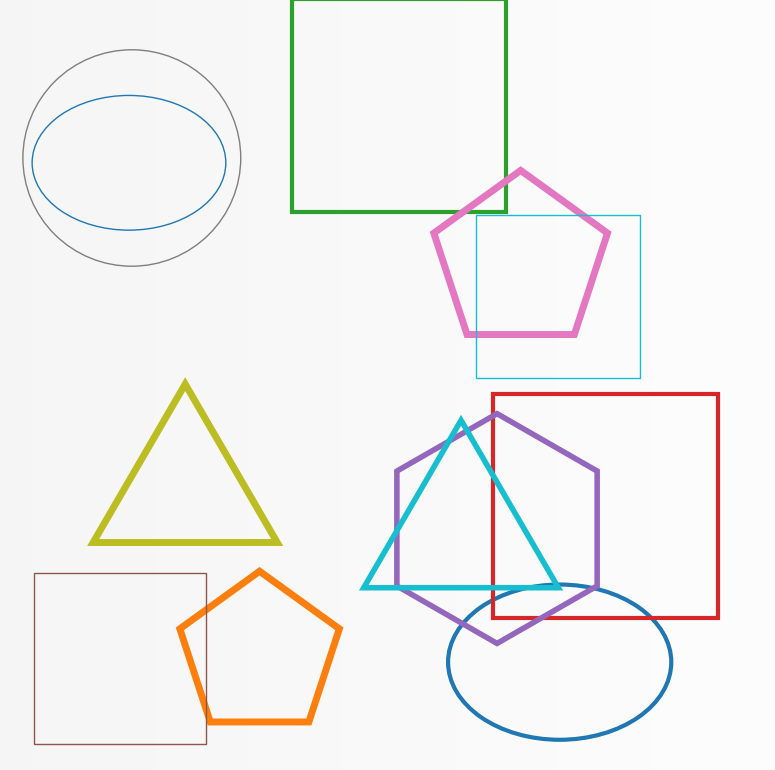[{"shape": "oval", "thickness": 1.5, "radius": 0.72, "center": [0.722, 0.14]}, {"shape": "oval", "thickness": 0.5, "radius": 0.62, "center": [0.166, 0.789]}, {"shape": "pentagon", "thickness": 2.5, "radius": 0.54, "center": [0.335, 0.15]}, {"shape": "square", "thickness": 1.5, "radius": 0.69, "center": [0.515, 0.863]}, {"shape": "square", "thickness": 1.5, "radius": 0.73, "center": [0.781, 0.343]}, {"shape": "hexagon", "thickness": 2, "radius": 0.75, "center": [0.641, 0.314]}, {"shape": "square", "thickness": 0.5, "radius": 0.55, "center": [0.155, 0.145]}, {"shape": "pentagon", "thickness": 2.5, "radius": 0.59, "center": [0.672, 0.661]}, {"shape": "circle", "thickness": 0.5, "radius": 0.7, "center": [0.17, 0.795]}, {"shape": "triangle", "thickness": 2.5, "radius": 0.69, "center": [0.239, 0.364]}, {"shape": "triangle", "thickness": 2, "radius": 0.72, "center": [0.595, 0.309]}, {"shape": "square", "thickness": 0.5, "radius": 0.53, "center": [0.72, 0.615]}]